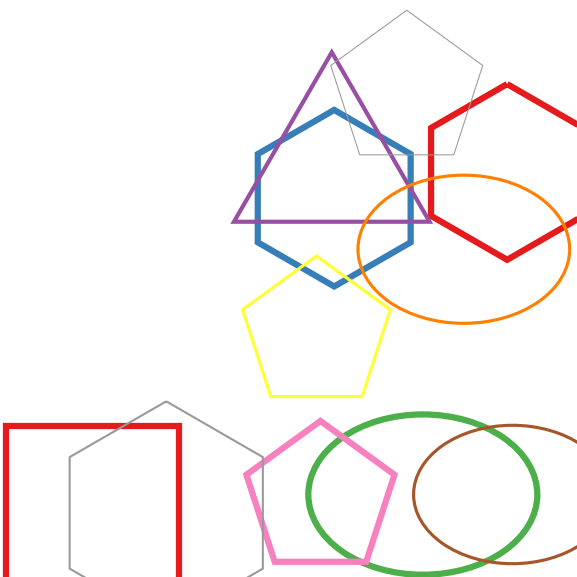[{"shape": "square", "thickness": 3, "radius": 0.75, "center": [0.16, 0.111]}, {"shape": "hexagon", "thickness": 3, "radius": 0.76, "center": [0.878, 0.701]}, {"shape": "hexagon", "thickness": 3, "radius": 0.76, "center": [0.579, 0.656]}, {"shape": "oval", "thickness": 3, "radius": 0.99, "center": [0.732, 0.143]}, {"shape": "triangle", "thickness": 2, "radius": 0.98, "center": [0.574, 0.713]}, {"shape": "oval", "thickness": 1.5, "radius": 0.92, "center": [0.803, 0.568]}, {"shape": "pentagon", "thickness": 1.5, "radius": 0.67, "center": [0.548, 0.421]}, {"shape": "oval", "thickness": 1.5, "radius": 0.86, "center": [0.887, 0.143]}, {"shape": "pentagon", "thickness": 3, "radius": 0.67, "center": [0.555, 0.135]}, {"shape": "hexagon", "thickness": 1, "radius": 0.97, "center": [0.288, 0.111]}, {"shape": "pentagon", "thickness": 0.5, "radius": 0.69, "center": [0.704, 0.843]}]